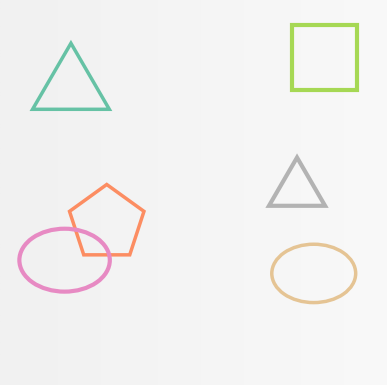[{"shape": "triangle", "thickness": 2.5, "radius": 0.57, "center": [0.183, 0.773]}, {"shape": "pentagon", "thickness": 2.5, "radius": 0.51, "center": [0.275, 0.42]}, {"shape": "oval", "thickness": 3, "radius": 0.58, "center": [0.167, 0.324]}, {"shape": "square", "thickness": 3, "radius": 0.42, "center": [0.838, 0.851]}, {"shape": "oval", "thickness": 2.5, "radius": 0.54, "center": [0.81, 0.29]}, {"shape": "triangle", "thickness": 3, "radius": 0.42, "center": [0.767, 0.507]}]